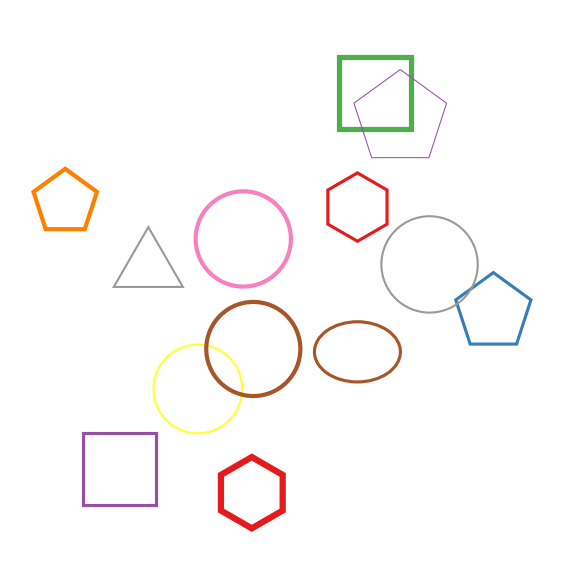[{"shape": "hexagon", "thickness": 3, "radius": 0.31, "center": [0.436, 0.146]}, {"shape": "hexagon", "thickness": 1.5, "radius": 0.3, "center": [0.619, 0.641]}, {"shape": "pentagon", "thickness": 1.5, "radius": 0.34, "center": [0.854, 0.459]}, {"shape": "square", "thickness": 2.5, "radius": 0.31, "center": [0.65, 0.838]}, {"shape": "square", "thickness": 1.5, "radius": 0.31, "center": [0.206, 0.187]}, {"shape": "pentagon", "thickness": 0.5, "radius": 0.42, "center": [0.693, 0.794]}, {"shape": "pentagon", "thickness": 2, "radius": 0.29, "center": [0.113, 0.649]}, {"shape": "circle", "thickness": 1, "radius": 0.38, "center": [0.343, 0.326]}, {"shape": "circle", "thickness": 2, "radius": 0.41, "center": [0.439, 0.395]}, {"shape": "oval", "thickness": 1.5, "radius": 0.37, "center": [0.619, 0.39]}, {"shape": "circle", "thickness": 2, "radius": 0.41, "center": [0.421, 0.585]}, {"shape": "circle", "thickness": 1, "radius": 0.42, "center": [0.744, 0.541]}, {"shape": "triangle", "thickness": 1, "radius": 0.35, "center": [0.257, 0.537]}]